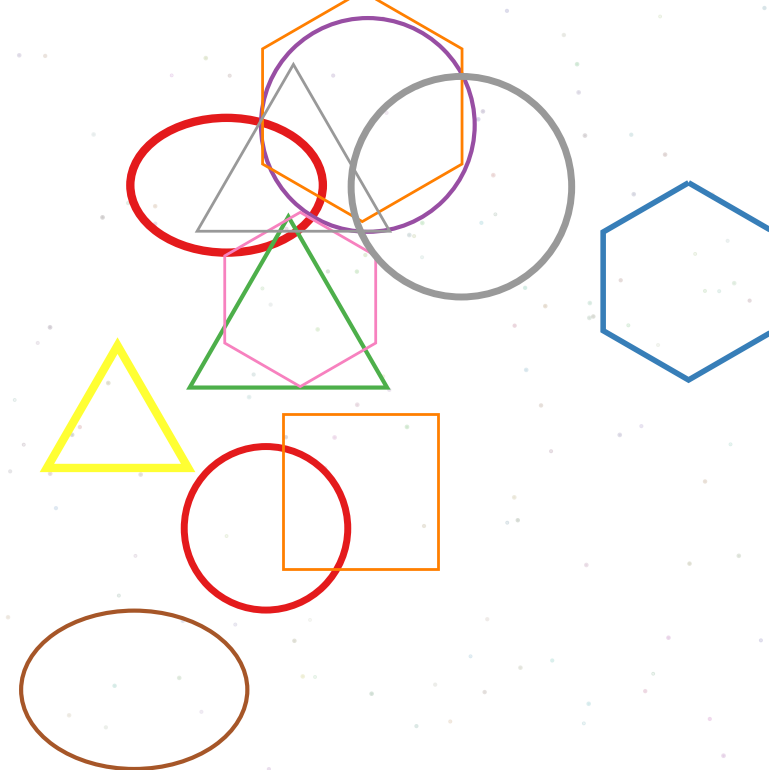[{"shape": "circle", "thickness": 2.5, "radius": 0.53, "center": [0.345, 0.314]}, {"shape": "oval", "thickness": 3, "radius": 0.63, "center": [0.294, 0.759]}, {"shape": "hexagon", "thickness": 2, "radius": 0.64, "center": [0.894, 0.635]}, {"shape": "triangle", "thickness": 1.5, "radius": 0.74, "center": [0.375, 0.571]}, {"shape": "circle", "thickness": 1.5, "radius": 0.69, "center": [0.478, 0.838]}, {"shape": "square", "thickness": 1, "radius": 0.5, "center": [0.468, 0.361]}, {"shape": "hexagon", "thickness": 1, "radius": 0.75, "center": [0.471, 0.862]}, {"shape": "triangle", "thickness": 3, "radius": 0.53, "center": [0.153, 0.445]}, {"shape": "oval", "thickness": 1.5, "radius": 0.73, "center": [0.174, 0.104]}, {"shape": "hexagon", "thickness": 1, "radius": 0.57, "center": [0.39, 0.611]}, {"shape": "circle", "thickness": 2.5, "radius": 0.72, "center": [0.599, 0.758]}, {"shape": "triangle", "thickness": 1, "radius": 0.72, "center": [0.381, 0.772]}]